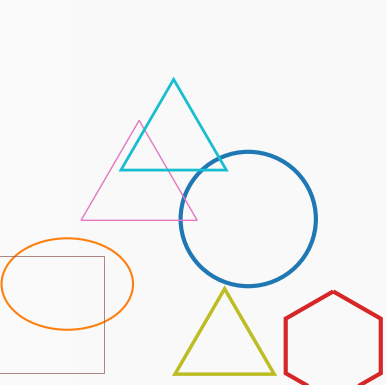[{"shape": "circle", "thickness": 3, "radius": 0.87, "center": [0.641, 0.431]}, {"shape": "oval", "thickness": 1.5, "radius": 0.85, "center": [0.174, 0.262]}, {"shape": "hexagon", "thickness": 3, "radius": 0.71, "center": [0.86, 0.101]}, {"shape": "square", "thickness": 0.5, "radius": 0.76, "center": [0.116, 0.183]}, {"shape": "triangle", "thickness": 1, "radius": 0.87, "center": [0.359, 0.514]}, {"shape": "triangle", "thickness": 2.5, "radius": 0.74, "center": [0.58, 0.102]}, {"shape": "triangle", "thickness": 2, "radius": 0.79, "center": [0.448, 0.637]}]